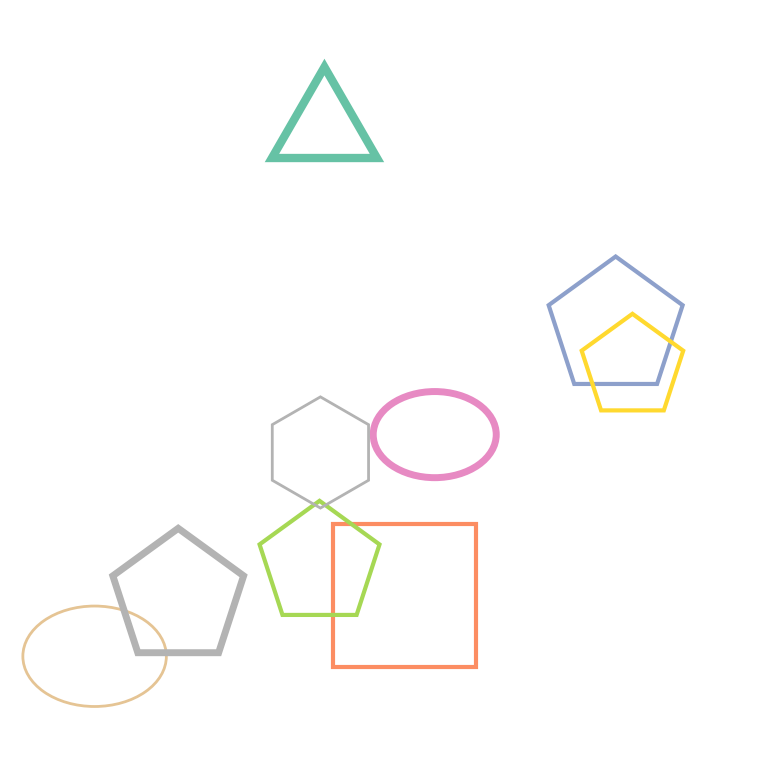[{"shape": "triangle", "thickness": 3, "radius": 0.39, "center": [0.421, 0.834]}, {"shape": "square", "thickness": 1.5, "radius": 0.46, "center": [0.525, 0.226]}, {"shape": "pentagon", "thickness": 1.5, "radius": 0.46, "center": [0.8, 0.575]}, {"shape": "oval", "thickness": 2.5, "radius": 0.4, "center": [0.565, 0.436]}, {"shape": "pentagon", "thickness": 1.5, "radius": 0.41, "center": [0.415, 0.268]}, {"shape": "pentagon", "thickness": 1.5, "radius": 0.35, "center": [0.821, 0.523]}, {"shape": "oval", "thickness": 1, "radius": 0.47, "center": [0.123, 0.148]}, {"shape": "hexagon", "thickness": 1, "radius": 0.36, "center": [0.416, 0.412]}, {"shape": "pentagon", "thickness": 2.5, "radius": 0.45, "center": [0.231, 0.225]}]